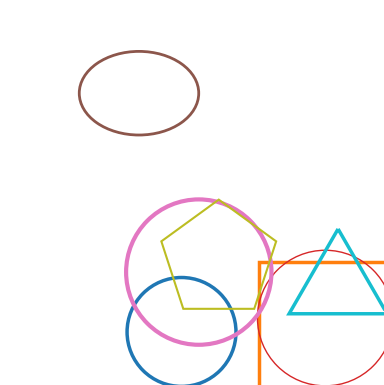[{"shape": "circle", "thickness": 2.5, "radius": 0.71, "center": [0.472, 0.138]}, {"shape": "square", "thickness": 2.5, "radius": 0.92, "center": [0.858, 0.136]}, {"shape": "circle", "thickness": 1, "radius": 0.88, "center": [0.845, 0.174]}, {"shape": "oval", "thickness": 2, "radius": 0.78, "center": [0.361, 0.758]}, {"shape": "circle", "thickness": 3, "radius": 0.94, "center": [0.516, 0.293]}, {"shape": "pentagon", "thickness": 1.5, "radius": 0.78, "center": [0.568, 0.325]}, {"shape": "triangle", "thickness": 2.5, "radius": 0.73, "center": [0.878, 0.258]}]